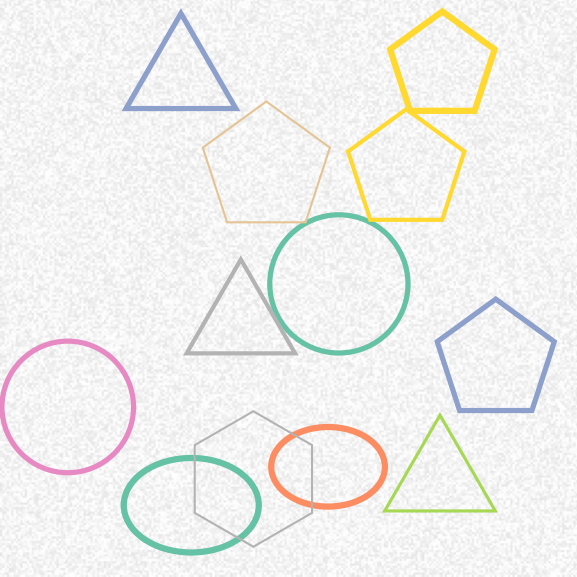[{"shape": "circle", "thickness": 2.5, "radius": 0.6, "center": [0.587, 0.508]}, {"shape": "oval", "thickness": 3, "radius": 0.58, "center": [0.331, 0.124]}, {"shape": "oval", "thickness": 3, "radius": 0.49, "center": [0.568, 0.191]}, {"shape": "pentagon", "thickness": 2.5, "radius": 0.53, "center": [0.858, 0.375]}, {"shape": "triangle", "thickness": 2.5, "radius": 0.55, "center": [0.313, 0.866]}, {"shape": "circle", "thickness": 2.5, "radius": 0.57, "center": [0.117, 0.294]}, {"shape": "triangle", "thickness": 1.5, "radius": 0.55, "center": [0.762, 0.17]}, {"shape": "pentagon", "thickness": 3, "radius": 0.48, "center": [0.766, 0.884]}, {"shape": "pentagon", "thickness": 2, "radius": 0.53, "center": [0.703, 0.704]}, {"shape": "pentagon", "thickness": 1, "radius": 0.58, "center": [0.461, 0.708]}, {"shape": "hexagon", "thickness": 1, "radius": 0.59, "center": [0.439, 0.17]}, {"shape": "triangle", "thickness": 2, "radius": 0.54, "center": [0.417, 0.441]}]